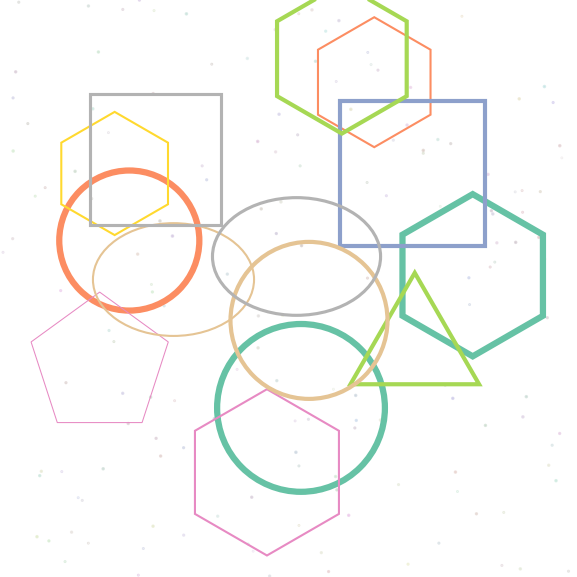[{"shape": "hexagon", "thickness": 3, "radius": 0.7, "center": [0.819, 0.523]}, {"shape": "circle", "thickness": 3, "radius": 0.73, "center": [0.521, 0.293]}, {"shape": "hexagon", "thickness": 1, "radius": 0.56, "center": [0.648, 0.857]}, {"shape": "circle", "thickness": 3, "radius": 0.61, "center": [0.224, 0.583]}, {"shape": "square", "thickness": 2, "radius": 0.63, "center": [0.714, 0.699]}, {"shape": "hexagon", "thickness": 1, "radius": 0.72, "center": [0.462, 0.181]}, {"shape": "pentagon", "thickness": 0.5, "radius": 0.62, "center": [0.173, 0.368]}, {"shape": "triangle", "thickness": 2, "radius": 0.64, "center": [0.718, 0.398]}, {"shape": "hexagon", "thickness": 2, "radius": 0.65, "center": [0.592, 0.897]}, {"shape": "hexagon", "thickness": 1, "radius": 0.53, "center": [0.199, 0.699]}, {"shape": "circle", "thickness": 2, "radius": 0.68, "center": [0.535, 0.444]}, {"shape": "oval", "thickness": 1, "radius": 0.7, "center": [0.3, 0.515]}, {"shape": "oval", "thickness": 1.5, "radius": 0.73, "center": [0.513, 0.555]}, {"shape": "square", "thickness": 1.5, "radius": 0.57, "center": [0.269, 0.723]}]